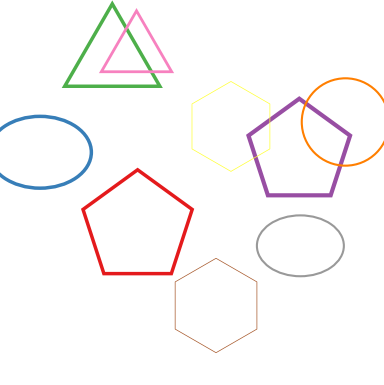[{"shape": "pentagon", "thickness": 2.5, "radius": 0.75, "center": [0.357, 0.41]}, {"shape": "oval", "thickness": 2.5, "radius": 0.67, "center": [0.104, 0.605]}, {"shape": "triangle", "thickness": 2.5, "radius": 0.71, "center": [0.292, 0.847]}, {"shape": "pentagon", "thickness": 3, "radius": 0.69, "center": [0.777, 0.605]}, {"shape": "circle", "thickness": 1.5, "radius": 0.57, "center": [0.897, 0.683]}, {"shape": "hexagon", "thickness": 0.5, "radius": 0.58, "center": [0.6, 0.672]}, {"shape": "hexagon", "thickness": 0.5, "radius": 0.61, "center": [0.561, 0.206]}, {"shape": "triangle", "thickness": 2, "radius": 0.53, "center": [0.355, 0.866]}, {"shape": "oval", "thickness": 1.5, "radius": 0.56, "center": [0.78, 0.362]}]